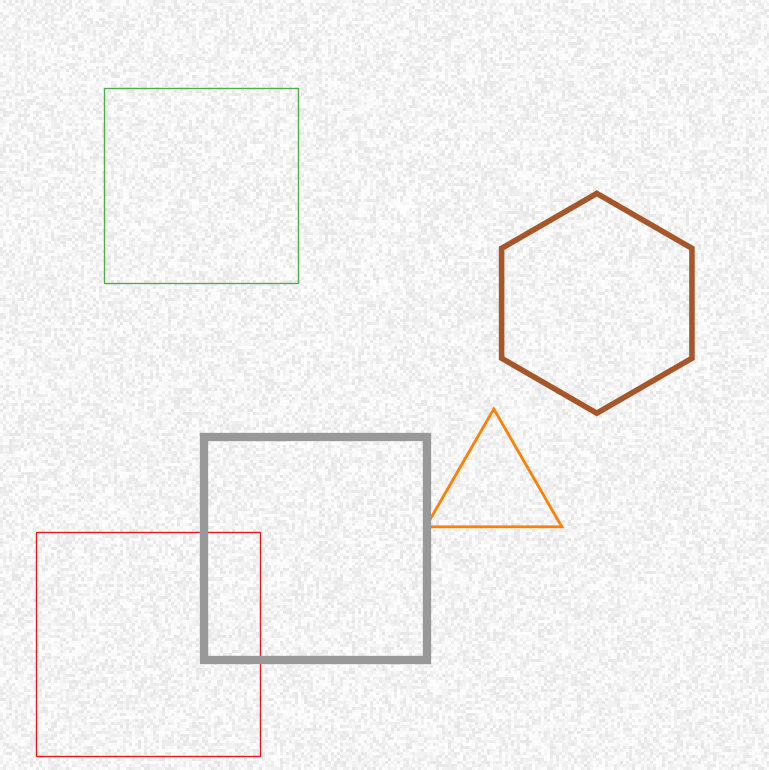[{"shape": "square", "thickness": 0.5, "radius": 0.73, "center": [0.192, 0.164]}, {"shape": "square", "thickness": 0.5, "radius": 0.63, "center": [0.261, 0.759]}, {"shape": "triangle", "thickness": 1, "radius": 0.51, "center": [0.641, 0.367]}, {"shape": "hexagon", "thickness": 2, "radius": 0.71, "center": [0.775, 0.606]}, {"shape": "square", "thickness": 3, "radius": 0.72, "center": [0.409, 0.288]}]